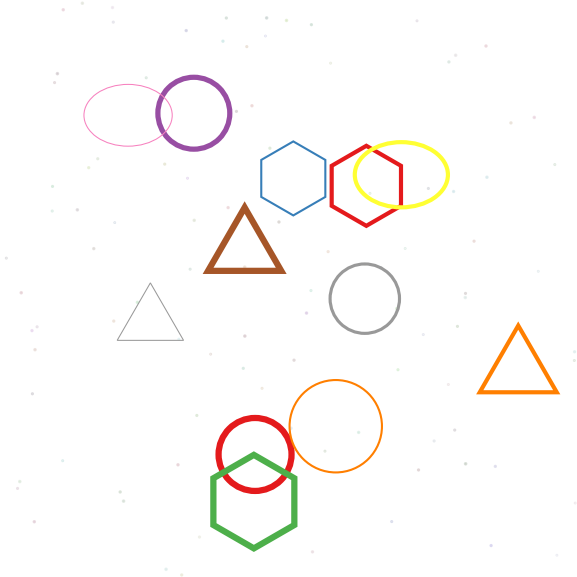[{"shape": "circle", "thickness": 3, "radius": 0.32, "center": [0.442, 0.212]}, {"shape": "hexagon", "thickness": 2, "radius": 0.35, "center": [0.634, 0.677]}, {"shape": "hexagon", "thickness": 1, "radius": 0.32, "center": [0.508, 0.69]}, {"shape": "hexagon", "thickness": 3, "radius": 0.4, "center": [0.44, 0.131]}, {"shape": "circle", "thickness": 2.5, "radius": 0.31, "center": [0.336, 0.803]}, {"shape": "circle", "thickness": 1, "radius": 0.4, "center": [0.581, 0.261]}, {"shape": "triangle", "thickness": 2, "radius": 0.38, "center": [0.897, 0.358]}, {"shape": "oval", "thickness": 2, "radius": 0.4, "center": [0.695, 0.697]}, {"shape": "triangle", "thickness": 3, "radius": 0.37, "center": [0.424, 0.567]}, {"shape": "oval", "thickness": 0.5, "radius": 0.38, "center": [0.222, 0.8]}, {"shape": "triangle", "thickness": 0.5, "radius": 0.33, "center": [0.26, 0.443]}, {"shape": "circle", "thickness": 1.5, "radius": 0.3, "center": [0.632, 0.482]}]